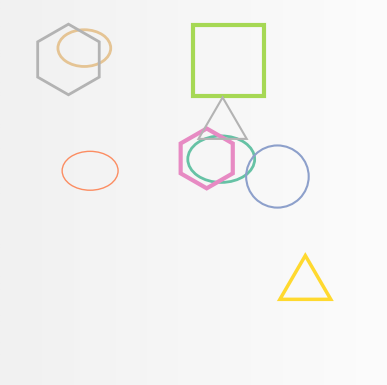[{"shape": "oval", "thickness": 2, "radius": 0.43, "center": [0.571, 0.587]}, {"shape": "oval", "thickness": 1, "radius": 0.36, "center": [0.233, 0.556]}, {"shape": "circle", "thickness": 1.5, "radius": 0.4, "center": [0.716, 0.541]}, {"shape": "hexagon", "thickness": 3, "radius": 0.39, "center": [0.533, 0.589]}, {"shape": "square", "thickness": 3, "radius": 0.46, "center": [0.589, 0.843]}, {"shape": "triangle", "thickness": 2.5, "radius": 0.38, "center": [0.788, 0.26]}, {"shape": "oval", "thickness": 2, "radius": 0.34, "center": [0.218, 0.875]}, {"shape": "hexagon", "thickness": 2, "radius": 0.46, "center": [0.177, 0.846]}, {"shape": "triangle", "thickness": 1.5, "radius": 0.36, "center": [0.574, 0.675]}]